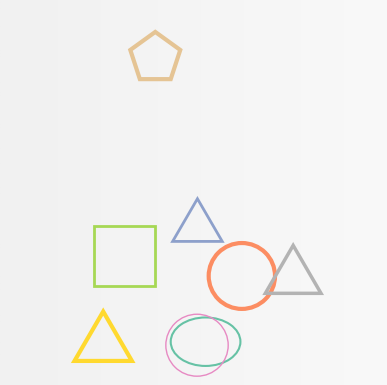[{"shape": "oval", "thickness": 1.5, "radius": 0.45, "center": [0.53, 0.112]}, {"shape": "circle", "thickness": 3, "radius": 0.43, "center": [0.624, 0.283]}, {"shape": "triangle", "thickness": 2, "radius": 0.37, "center": [0.51, 0.41]}, {"shape": "circle", "thickness": 1, "radius": 0.4, "center": [0.508, 0.103]}, {"shape": "square", "thickness": 2, "radius": 0.39, "center": [0.32, 0.334]}, {"shape": "triangle", "thickness": 3, "radius": 0.43, "center": [0.266, 0.105]}, {"shape": "pentagon", "thickness": 3, "radius": 0.34, "center": [0.401, 0.849]}, {"shape": "triangle", "thickness": 2.5, "radius": 0.41, "center": [0.757, 0.28]}]